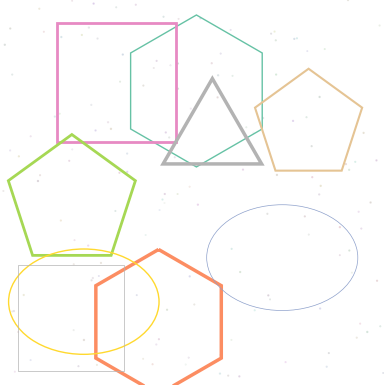[{"shape": "hexagon", "thickness": 1, "radius": 0.99, "center": [0.51, 0.764]}, {"shape": "hexagon", "thickness": 2.5, "radius": 0.94, "center": [0.412, 0.164]}, {"shape": "oval", "thickness": 0.5, "radius": 0.98, "center": [0.733, 0.331]}, {"shape": "square", "thickness": 2, "radius": 0.77, "center": [0.302, 0.786]}, {"shape": "pentagon", "thickness": 2, "radius": 0.87, "center": [0.187, 0.477]}, {"shape": "oval", "thickness": 1, "radius": 0.98, "center": [0.218, 0.216]}, {"shape": "pentagon", "thickness": 1.5, "radius": 0.73, "center": [0.801, 0.675]}, {"shape": "square", "thickness": 0.5, "radius": 0.69, "center": [0.184, 0.173]}, {"shape": "triangle", "thickness": 2.5, "radius": 0.74, "center": [0.552, 0.648]}]